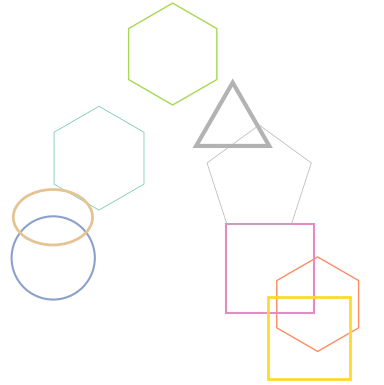[{"shape": "hexagon", "thickness": 0.5, "radius": 0.67, "center": [0.257, 0.589]}, {"shape": "hexagon", "thickness": 1, "radius": 0.61, "center": [0.825, 0.21]}, {"shape": "circle", "thickness": 1.5, "radius": 0.54, "center": [0.138, 0.33]}, {"shape": "square", "thickness": 1.5, "radius": 0.57, "center": [0.701, 0.302]}, {"shape": "hexagon", "thickness": 1, "radius": 0.66, "center": [0.449, 0.86]}, {"shape": "square", "thickness": 2, "radius": 0.53, "center": [0.804, 0.122]}, {"shape": "oval", "thickness": 2, "radius": 0.51, "center": [0.137, 0.436]}, {"shape": "triangle", "thickness": 3, "radius": 0.55, "center": [0.604, 0.676]}, {"shape": "pentagon", "thickness": 0.5, "radius": 0.71, "center": [0.673, 0.533]}]